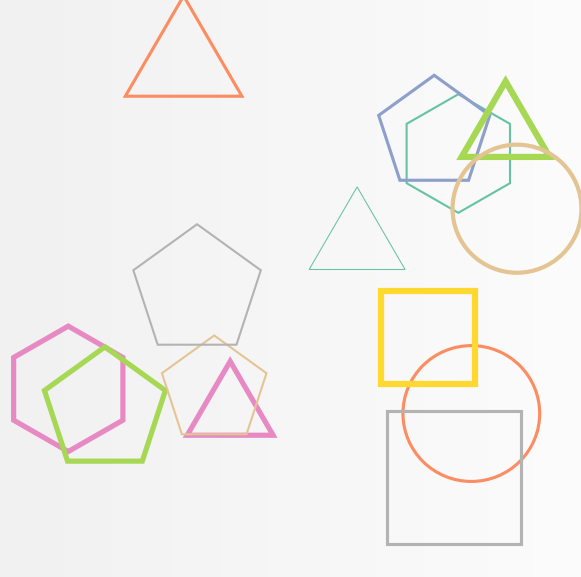[{"shape": "triangle", "thickness": 0.5, "radius": 0.48, "center": [0.614, 0.58]}, {"shape": "hexagon", "thickness": 1, "radius": 0.51, "center": [0.788, 0.733]}, {"shape": "circle", "thickness": 1.5, "radius": 0.59, "center": [0.811, 0.283]}, {"shape": "triangle", "thickness": 1.5, "radius": 0.58, "center": [0.316, 0.89]}, {"shape": "pentagon", "thickness": 1.5, "radius": 0.5, "center": [0.747, 0.768]}, {"shape": "hexagon", "thickness": 2.5, "radius": 0.54, "center": [0.117, 0.326]}, {"shape": "triangle", "thickness": 2.5, "radius": 0.43, "center": [0.396, 0.288]}, {"shape": "pentagon", "thickness": 2.5, "radius": 0.55, "center": [0.181, 0.289]}, {"shape": "triangle", "thickness": 3, "radius": 0.44, "center": [0.87, 0.771]}, {"shape": "square", "thickness": 3, "radius": 0.4, "center": [0.737, 0.415]}, {"shape": "circle", "thickness": 2, "radius": 0.55, "center": [0.889, 0.638]}, {"shape": "pentagon", "thickness": 1, "radius": 0.47, "center": [0.369, 0.324]}, {"shape": "pentagon", "thickness": 1, "radius": 0.58, "center": [0.339, 0.496]}, {"shape": "square", "thickness": 1.5, "radius": 0.58, "center": [0.781, 0.172]}]